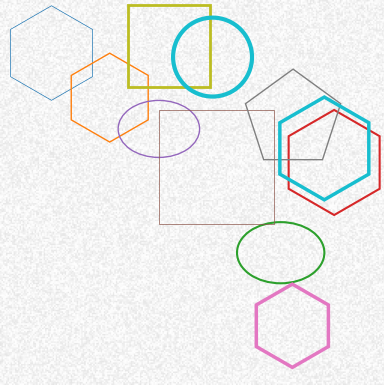[{"shape": "hexagon", "thickness": 0.5, "radius": 0.61, "center": [0.134, 0.862]}, {"shape": "hexagon", "thickness": 1, "radius": 0.58, "center": [0.285, 0.746]}, {"shape": "oval", "thickness": 1.5, "radius": 0.57, "center": [0.729, 0.344]}, {"shape": "hexagon", "thickness": 1.5, "radius": 0.68, "center": [0.868, 0.578]}, {"shape": "oval", "thickness": 1, "radius": 0.53, "center": [0.413, 0.665]}, {"shape": "square", "thickness": 0.5, "radius": 0.75, "center": [0.562, 0.566]}, {"shape": "hexagon", "thickness": 2.5, "radius": 0.54, "center": [0.759, 0.154]}, {"shape": "pentagon", "thickness": 1, "radius": 0.65, "center": [0.761, 0.69]}, {"shape": "square", "thickness": 2, "radius": 0.53, "center": [0.439, 0.881]}, {"shape": "circle", "thickness": 3, "radius": 0.51, "center": [0.552, 0.852]}, {"shape": "hexagon", "thickness": 2.5, "radius": 0.67, "center": [0.842, 0.614]}]